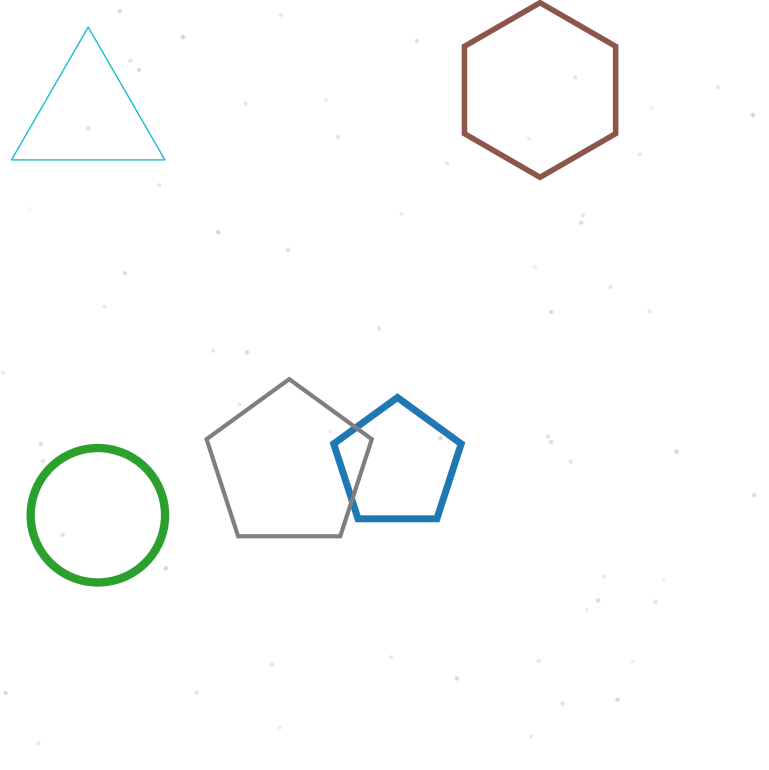[{"shape": "pentagon", "thickness": 2.5, "radius": 0.44, "center": [0.516, 0.397]}, {"shape": "circle", "thickness": 3, "radius": 0.44, "center": [0.127, 0.331]}, {"shape": "hexagon", "thickness": 2, "radius": 0.57, "center": [0.701, 0.883]}, {"shape": "pentagon", "thickness": 1.5, "radius": 0.56, "center": [0.376, 0.395]}, {"shape": "triangle", "thickness": 0.5, "radius": 0.58, "center": [0.115, 0.85]}]